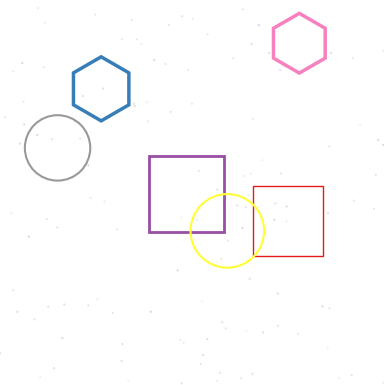[{"shape": "square", "thickness": 1, "radius": 0.45, "center": [0.747, 0.427]}, {"shape": "hexagon", "thickness": 2.5, "radius": 0.42, "center": [0.263, 0.769]}, {"shape": "square", "thickness": 2, "radius": 0.49, "center": [0.485, 0.496]}, {"shape": "circle", "thickness": 1.5, "radius": 0.48, "center": [0.59, 0.4]}, {"shape": "hexagon", "thickness": 2.5, "radius": 0.39, "center": [0.777, 0.888]}, {"shape": "circle", "thickness": 1.5, "radius": 0.42, "center": [0.149, 0.616]}]